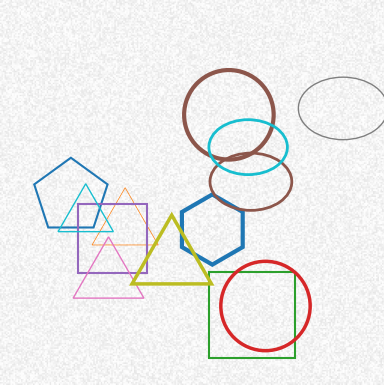[{"shape": "pentagon", "thickness": 1.5, "radius": 0.5, "center": [0.184, 0.49]}, {"shape": "hexagon", "thickness": 3, "radius": 0.46, "center": [0.551, 0.404]}, {"shape": "triangle", "thickness": 0.5, "radius": 0.5, "center": [0.325, 0.413]}, {"shape": "square", "thickness": 1.5, "radius": 0.56, "center": [0.653, 0.181]}, {"shape": "circle", "thickness": 2.5, "radius": 0.58, "center": [0.69, 0.205]}, {"shape": "square", "thickness": 1.5, "radius": 0.45, "center": [0.293, 0.38]}, {"shape": "oval", "thickness": 2, "radius": 0.53, "center": [0.652, 0.528]}, {"shape": "circle", "thickness": 3, "radius": 0.58, "center": [0.595, 0.702]}, {"shape": "triangle", "thickness": 1, "radius": 0.53, "center": [0.282, 0.279]}, {"shape": "oval", "thickness": 1, "radius": 0.58, "center": [0.891, 0.718]}, {"shape": "triangle", "thickness": 2.5, "radius": 0.6, "center": [0.446, 0.322]}, {"shape": "triangle", "thickness": 1, "radius": 0.41, "center": [0.223, 0.44]}, {"shape": "oval", "thickness": 2, "radius": 0.51, "center": [0.645, 0.618]}]